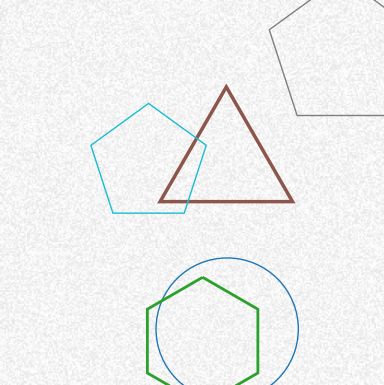[{"shape": "circle", "thickness": 1, "radius": 0.92, "center": [0.59, 0.145]}, {"shape": "hexagon", "thickness": 2, "radius": 0.83, "center": [0.526, 0.114]}, {"shape": "triangle", "thickness": 2.5, "radius": 0.99, "center": [0.588, 0.576]}, {"shape": "pentagon", "thickness": 1, "radius": 1.0, "center": [0.889, 0.861]}, {"shape": "pentagon", "thickness": 1, "radius": 0.79, "center": [0.386, 0.574]}]